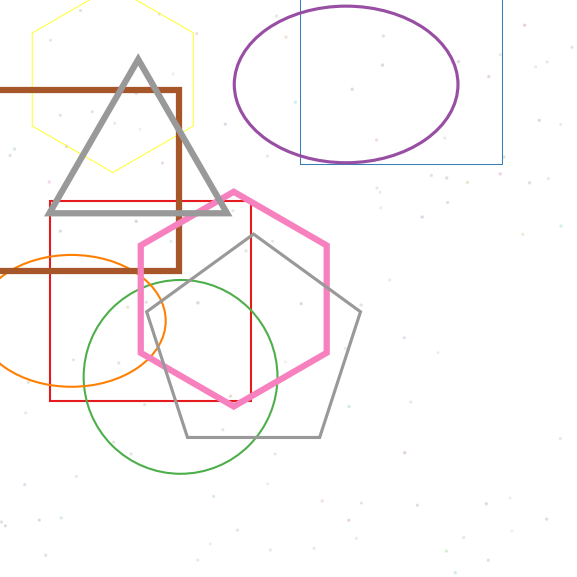[{"shape": "square", "thickness": 1, "radius": 0.87, "center": [0.26, 0.478]}, {"shape": "square", "thickness": 0.5, "radius": 0.87, "center": [0.694, 0.889]}, {"shape": "circle", "thickness": 1, "radius": 0.84, "center": [0.313, 0.347]}, {"shape": "oval", "thickness": 1.5, "radius": 0.97, "center": [0.599, 0.853]}, {"shape": "oval", "thickness": 1, "radius": 0.82, "center": [0.124, 0.444]}, {"shape": "hexagon", "thickness": 0.5, "radius": 0.81, "center": [0.195, 0.862]}, {"shape": "square", "thickness": 3, "radius": 0.78, "center": [0.152, 0.687]}, {"shape": "hexagon", "thickness": 3, "radius": 0.93, "center": [0.405, 0.481]}, {"shape": "triangle", "thickness": 3, "radius": 0.89, "center": [0.239, 0.719]}, {"shape": "pentagon", "thickness": 1.5, "radius": 0.97, "center": [0.439, 0.399]}]